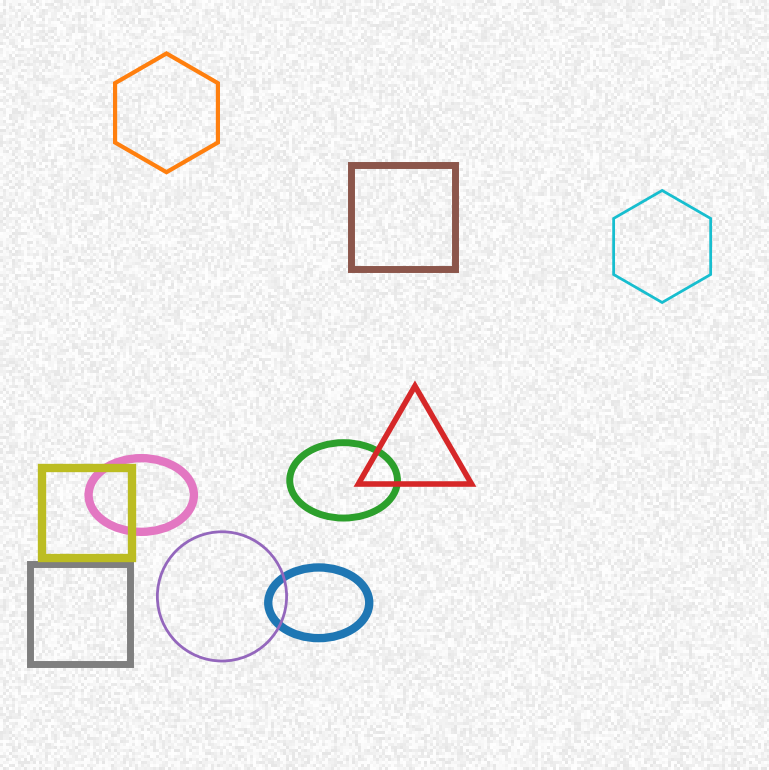[{"shape": "oval", "thickness": 3, "radius": 0.33, "center": [0.414, 0.217]}, {"shape": "hexagon", "thickness": 1.5, "radius": 0.39, "center": [0.216, 0.853]}, {"shape": "oval", "thickness": 2.5, "radius": 0.35, "center": [0.446, 0.376]}, {"shape": "triangle", "thickness": 2, "radius": 0.42, "center": [0.539, 0.414]}, {"shape": "circle", "thickness": 1, "radius": 0.42, "center": [0.288, 0.225]}, {"shape": "square", "thickness": 2.5, "radius": 0.34, "center": [0.523, 0.718]}, {"shape": "oval", "thickness": 3, "radius": 0.34, "center": [0.183, 0.357]}, {"shape": "square", "thickness": 2.5, "radius": 0.32, "center": [0.104, 0.203]}, {"shape": "square", "thickness": 3, "radius": 0.29, "center": [0.113, 0.334]}, {"shape": "hexagon", "thickness": 1, "radius": 0.36, "center": [0.86, 0.68]}]